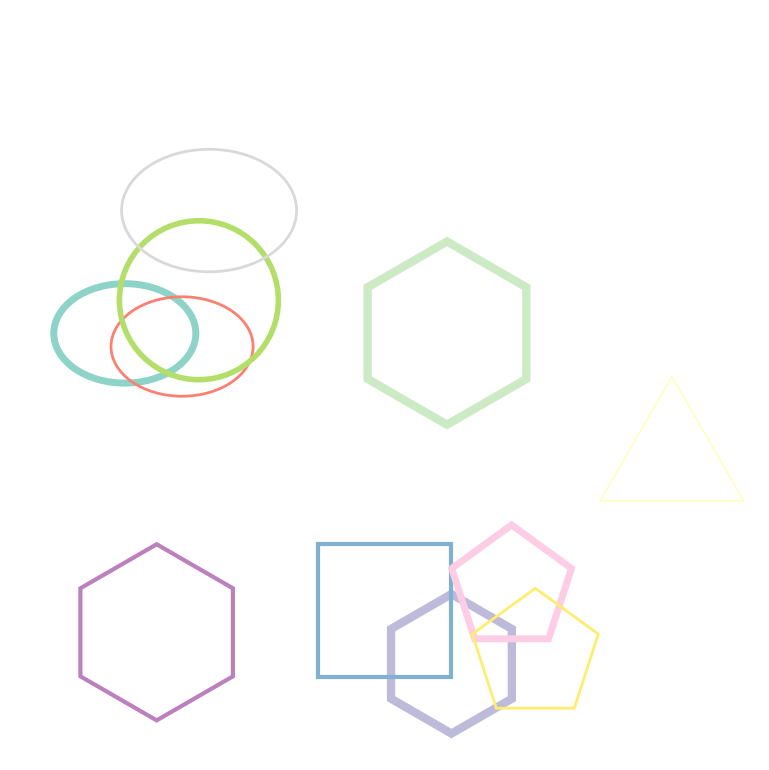[{"shape": "oval", "thickness": 2.5, "radius": 0.46, "center": [0.162, 0.567]}, {"shape": "triangle", "thickness": 0.5, "radius": 0.54, "center": [0.873, 0.403]}, {"shape": "hexagon", "thickness": 3, "radius": 0.45, "center": [0.586, 0.138]}, {"shape": "oval", "thickness": 1, "radius": 0.46, "center": [0.236, 0.55]}, {"shape": "square", "thickness": 1.5, "radius": 0.43, "center": [0.499, 0.207]}, {"shape": "circle", "thickness": 2, "radius": 0.52, "center": [0.258, 0.61]}, {"shape": "pentagon", "thickness": 2.5, "radius": 0.41, "center": [0.664, 0.237]}, {"shape": "oval", "thickness": 1, "radius": 0.57, "center": [0.272, 0.727]}, {"shape": "hexagon", "thickness": 1.5, "radius": 0.57, "center": [0.203, 0.179]}, {"shape": "hexagon", "thickness": 3, "radius": 0.59, "center": [0.581, 0.567]}, {"shape": "pentagon", "thickness": 1, "radius": 0.43, "center": [0.695, 0.15]}]